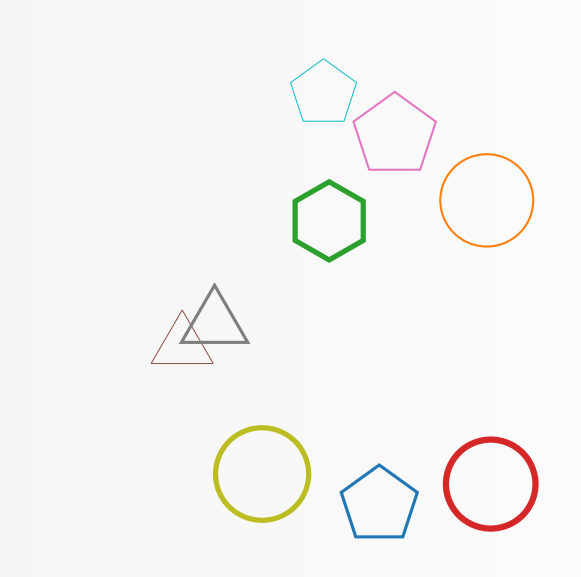[{"shape": "pentagon", "thickness": 1.5, "radius": 0.34, "center": [0.653, 0.125]}, {"shape": "circle", "thickness": 1, "radius": 0.4, "center": [0.837, 0.652]}, {"shape": "hexagon", "thickness": 2.5, "radius": 0.34, "center": [0.566, 0.617]}, {"shape": "circle", "thickness": 3, "radius": 0.39, "center": [0.844, 0.161]}, {"shape": "triangle", "thickness": 0.5, "radius": 0.31, "center": [0.313, 0.401]}, {"shape": "pentagon", "thickness": 1, "radius": 0.37, "center": [0.679, 0.766]}, {"shape": "triangle", "thickness": 1.5, "radius": 0.33, "center": [0.369, 0.439]}, {"shape": "circle", "thickness": 2.5, "radius": 0.4, "center": [0.451, 0.178]}, {"shape": "pentagon", "thickness": 0.5, "radius": 0.3, "center": [0.557, 0.838]}]